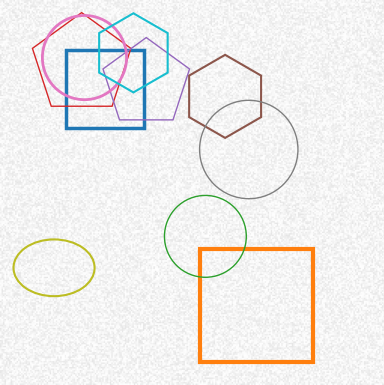[{"shape": "square", "thickness": 2.5, "radius": 0.51, "center": [0.272, 0.77]}, {"shape": "square", "thickness": 3, "radius": 0.73, "center": [0.665, 0.206]}, {"shape": "circle", "thickness": 1, "radius": 0.53, "center": [0.533, 0.386]}, {"shape": "pentagon", "thickness": 1, "radius": 0.67, "center": [0.212, 0.833]}, {"shape": "pentagon", "thickness": 1, "radius": 0.59, "center": [0.38, 0.784]}, {"shape": "hexagon", "thickness": 1.5, "radius": 0.54, "center": [0.585, 0.75]}, {"shape": "circle", "thickness": 2, "radius": 0.55, "center": [0.219, 0.85]}, {"shape": "circle", "thickness": 1, "radius": 0.64, "center": [0.646, 0.612]}, {"shape": "oval", "thickness": 1.5, "radius": 0.53, "center": [0.14, 0.304]}, {"shape": "hexagon", "thickness": 1.5, "radius": 0.51, "center": [0.347, 0.863]}]